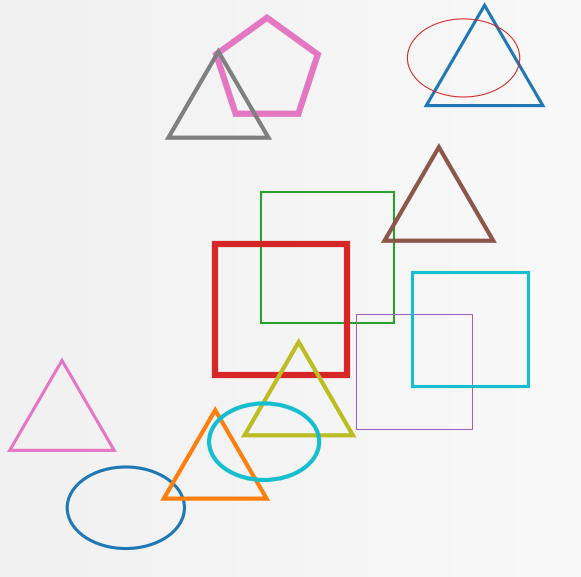[{"shape": "triangle", "thickness": 1.5, "radius": 0.58, "center": [0.834, 0.874]}, {"shape": "oval", "thickness": 1.5, "radius": 0.5, "center": [0.216, 0.12]}, {"shape": "triangle", "thickness": 2, "radius": 0.51, "center": [0.37, 0.187]}, {"shape": "square", "thickness": 1, "radius": 0.57, "center": [0.563, 0.554]}, {"shape": "oval", "thickness": 0.5, "radius": 0.48, "center": [0.798, 0.899]}, {"shape": "square", "thickness": 3, "radius": 0.57, "center": [0.483, 0.463]}, {"shape": "square", "thickness": 0.5, "radius": 0.5, "center": [0.712, 0.356]}, {"shape": "triangle", "thickness": 2, "radius": 0.54, "center": [0.755, 0.636]}, {"shape": "triangle", "thickness": 1.5, "radius": 0.52, "center": [0.107, 0.271]}, {"shape": "pentagon", "thickness": 3, "radius": 0.46, "center": [0.459, 0.877]}, {"shape": "triangle", "thickness": 2, "radius": 0.5, "center": [0.376, 0.81]}, {"shape": "triangle", "thickness": 2, "radius": 0.54, "center": [0.514, 0.299]}, {"shape": "oval", "thickness": 2, "radius": 0.47, "center": [0.454, 0.234]}, {"shape": "square", "thickness": 1.5, "radius": 0.5, "center": [0.809, 0.429]}]